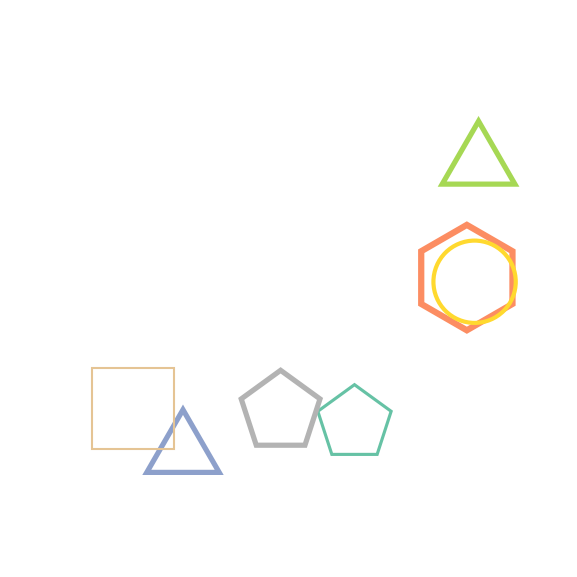[{"shape": "pentagon", "thickness": 1.5, "radius": 0.33, "center": [0.614, 0.266]}, {"shape": "hexagon", "thickness": 3, "radius": 0.46, "center": [0.808, 0.518]}, {"shape": "triangle", "thickness": 2.5, "radius": 0.36, "center": [0.317, 0.217]}, {"shape": "triangle", "thickness": 2.5, "radius": 0.36, "center": [0.829, 0.717]}, {"shape": "circle", "thickness": 2, "radius": 0.36, "center": [0.822, 0.511]}, {"shape": "square", "thickness": 1, "radius": 0.35, "center": [0.23, 0.292]}, {"shape": "pentagon", "thickness": 2.5, "radius": 0.36, "center": [0.486, 0.286]}]